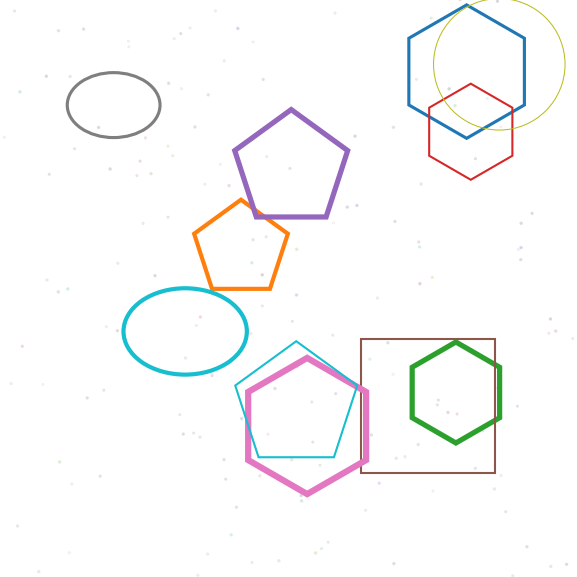[{"shape": "hexagon", "thickness": 1.5, "radius": 0.58, "center": [0.808, 0.875]}, {"shape": "pentagon", "thickness": 2, "radius": 0.43, "center": [0.417, 0.568]}, {"shape": "hexagon", "thickness": 2.5, "radius": 0.44, "center": [0.789, 0.32]}, {"shape": "hexagon", "thickness": 1, "radius": 0.42, "center": [0.815, 0.771]}, {"shape": "pentagon", "thickness": 2.5, "radius": 0.51, "center": [0.504, 0.707]}, {"shape": "square", "thickness": 1, "radius": 0.58, "center": [0.741, 0.297]}, {"shape": "hexagon", "thickness": 3, "radius": 0.59, "center": [0.532, 0.261]}, {"shape": "oval", "thickness": 1.5, "radius": 0.4, "center": [0.197, 0.817]}, {"shape": "circle", "thickness": 0.5, "radius": 0.57, "center": [0.865, 0.888]}, {"shape": "pentagon", "thickness": 1, "radius": 0.56, "center": [0.513, 0.297]}, {"shape": "oval", "thickness": 2, "radius": 0.53, "center": [0.321, 0.425]}]